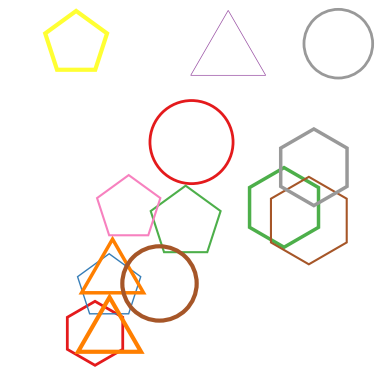[{"shape": "hexagon", "thickness": 2, "radius": 0.42, "center": [0.247, 0.134]}, {"shape": "circle", "thickness": 2, "radius": 0.54, "center": [0.497, 0.631]}, {"shape": "pentagon", "thickness": 1, "radius": 0.43, "center": [0.283, 0.255]}, {"shape": "pentagon", "thickness": 1.5, "radius": 0.48, "center": [0.482, 0.422]}, {"shape": "hexagon", "thickness": 2.5, "radius": 0.52, "center": [0.738, 0.461]}, {"shape": "triangle", "thickness": 0.5, "radius": 0.56, "center": [0.593, 0.861]}, {"shape": "triangle", "thickness": 3, "radius": 0.47, "center": [0.284, 0.134]}, {"shape": "triangle", "thickness": 2.5, "radius": 0.46, "center": [0.292, 0.286]}, {"shape": "pentagon", "thickness": 3, "radius": 0.42, "center": [0.198, 0.887]}, {"shape": "hexagon", "thickness": 1.5, "radius": 0.57, "center": [0.802, 0.427]}, {"shape": "circle", "thickness": 3, "radius": 0.48, "center": [0.414, 0.264]}, {"shape": "pentagon", "thickness": 1.5, "radius": 0.43, "center": [0.334, 0.459]}, {"shape": "circle", "thickness": 2, "radius": 0.45, "center": [0.879, 0.886]}, {"shape": "hexagon", "thickness": 2.5, "radius": 0.5, "center": [0.815, 0.566]}]